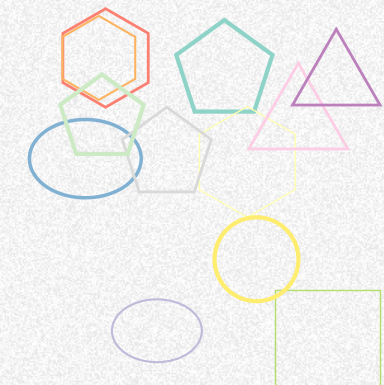[{"shape": "pentagon", "thickness": 3, "radius": 0.66, "center": [0.583, 0.817]}, {"shape": "hexagon", "thickness": 1, "radius": 0.72, "center": [0.642, 0.579]}, {"shape": "oval", "thickness": 1.5, "radius": 0.58, "center": [0.408, 0.141]}, {"shape": "hexagon", "thickness": 2, "radius": 0.64, "center": [0.274, 0.849]}, {"shape": "oval", "thickness": 2.5, "radius": 0.73, "center": [0.222, 0.588]}, {"shape": "hexagon", "thickness": 1.5, "radius": 0.55, "center": [0.257, 0.85]}, {"shape": "square", "thickness": 1, "radius": 0.68, "center": [0.851, 0.11]}, {"shape": "triangle", "thickness": 2, "radius": 0.74, "center": [0.775, 0.687]}, {"shape": "pentagon", "thickness": 2, "radius": 0.61, "center": [0.433, 0.6]}, {"shape": "triangle", "thickness": 2, "radius": 0.66, "center": [0.873, 0.793]}, {"shape": "pentagon", "thickness": 3, "radius": 0.57, "center": [0.265, 0.693]}, {"shape": "circle", "thickness": 3, "radius": 0.54, "center": [0.666, 0.327]}]